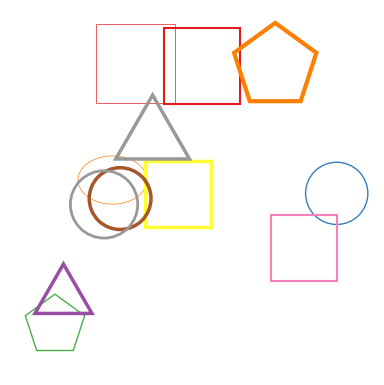[{"shape": "square", "thickness": 1.5, "radius": 0.49, "center": [0.525, 0.83]}, {"shape": "square", "thickness": 0.5, "radius": 0.51, "center": [0.352, 0.836]}, {"shape": "circle", "thickness": 1, "radius": 0.4, "center": [0.875, 0.498]}, {"shape": "pentagon", "thickness": 1, "radius": 0.4, "center": [0.143, 0.155]}, {"shape": "triangle", "thickness": 2.5, "radius": 0.43, "center": [0.165, 0.229]}, {"shape": "pentagon", "thickness": 3, "radius": 0.56, "center": [0.715, 0.828]}, {"shape": "oval", "thickness": 0.5, "radius": 0.45, "center": [0.292, 0.532]}, {"shape": "square", "thickness": 2.5, "radius": 0.43, "center": [0.462, 0.496]}, {"shape": "circle", "thickness": 2.5, "radius": 0.4, "center": [0.312, 0.484]}, {"shape": "square", "thickness": 1.5, "radius": 0.43, "center": [0.79, 0.357]}, {"shape": "triangle", "thickness": 2.5, "radius": 0.55, "center": [0.396, 0.642]}, {"shape": "circle", "thickness": 2, "radius": 0.44, "center": [0.27, 0.469]}]